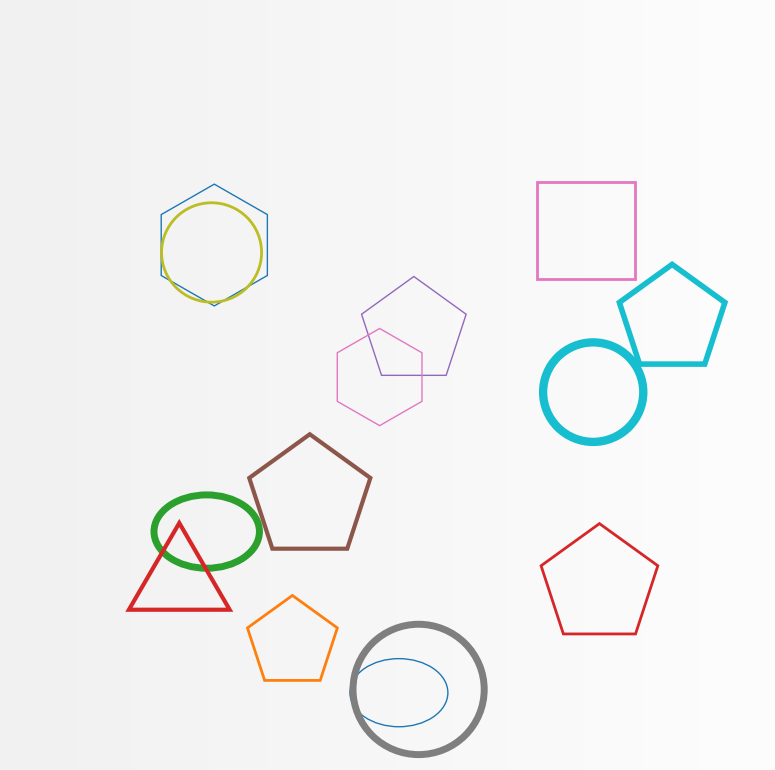[{"shape": "hexagon", "thickness": 0.5, "radius": 0.4, "center": [0.277, 0.682]}, {"shape": "oval", "thickness": 0.5, "radius": 0.32, "center": [0.515, 0.1]}, {"shape": "pentagon", "thickness": 1, "radius": 0.3, "center": [0.377, 0.166]}, {"shape": "oval", "thickness": 2.5, "radius": 0.34, "center": [0.267, 0.31]}, {"shape": "triangle", "thickness": 1.5, "radius": 0.38, "center": [0.231, 0.246]}, {"shape": "pentagon", "thickness": 1, "radius": 0.4, "center": [0.773, 0.241]}, {"shape": "pentagon", "thickness": 0.5, "radius": 0.35, "center": [0.534, 0.57]}, {"shape": "pentagon", "thickness": 1.5, "radius": 0.41, "center": [0.4, 0.354]}, {"shape": "square", "thickness": 1, "radius": 0.31, "center": [0.756, 0.7]}, {"shape": "hexagon", "thickness": 0.5, "radius": 0.32, "center": [0.49, 0.51]}, {"shape": "circle", "thickness": 2.5, "radius": 0.42, "center": [0.54, 0.105]}, {"shape": "circle", "thickness": 1, "radius": 0.32, "center": [0.273, 0.672]}, {"shape": "pentagon", "thickness": 2, "radius": 0.36, "center": [0.867, 0.585]}, {"shape": "circle", "thickness": 3, "radius": 0.32, "center": [0.765, 0.491]}]